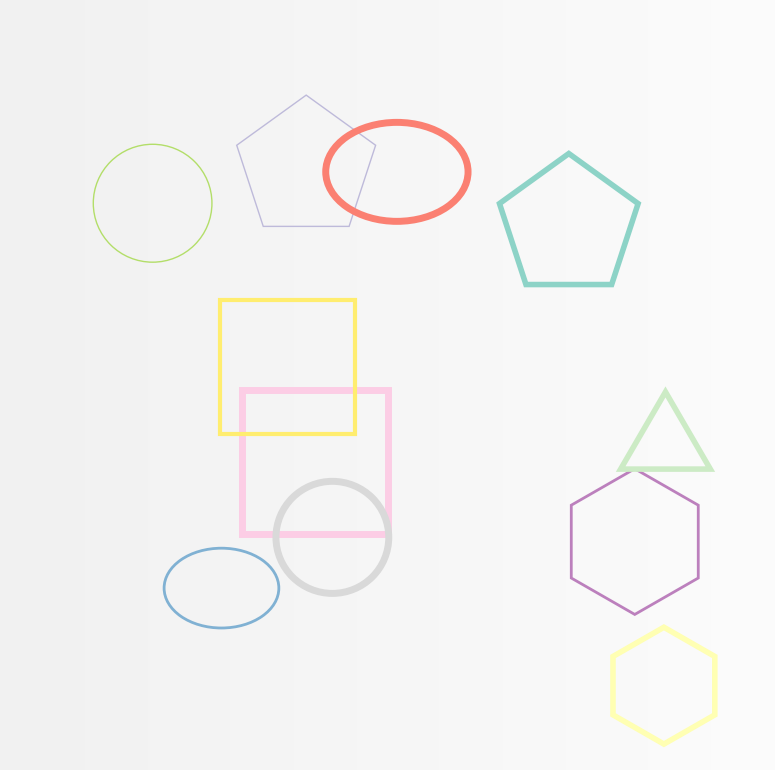[{"shape": "pentagon", "thickness": 2, "radius": 0.47, "center": [0.734, 0.707]}, {"shape": "hexagon", "thickness": 2, "radius": 0.38, "center": [0.857, 0.11]}, {"shape": "pentagon", "thickness": 0.5, "radius": 0.47, "center": [0.395, 0.782]}, {"shape": "oval", "thickness": 2.5, "radius": 0.46, "center": [0.512, 0.777]}, {"shape": "oval", "thickness": 1, "radius": 0.37, "center": [0.286, 0.236]}, {"shape": "circle", "thickness": 0.5, "radius": 0.38, "center": [0.197, 0.736]}, {"shape": "square", "thickness": 2.5, "radius": 0.47, "center": [0.406, 0.4]}, {"shape": "circle", "thickness": 2.5, "radius": 0.36, "center": [0.429, 0.302]}, {"shape": "hexagon", "thickness": 1, "radius": 0.47, "center": [0.819, 0.297]}, {"shape": "triangle", "thickness": 2, "radius": 0.33, "center": [0.859, 0.424]}, {"shape": "square", "thickness": 1.5, "radius": 0.44, "center": [0.371, 0.523]}]